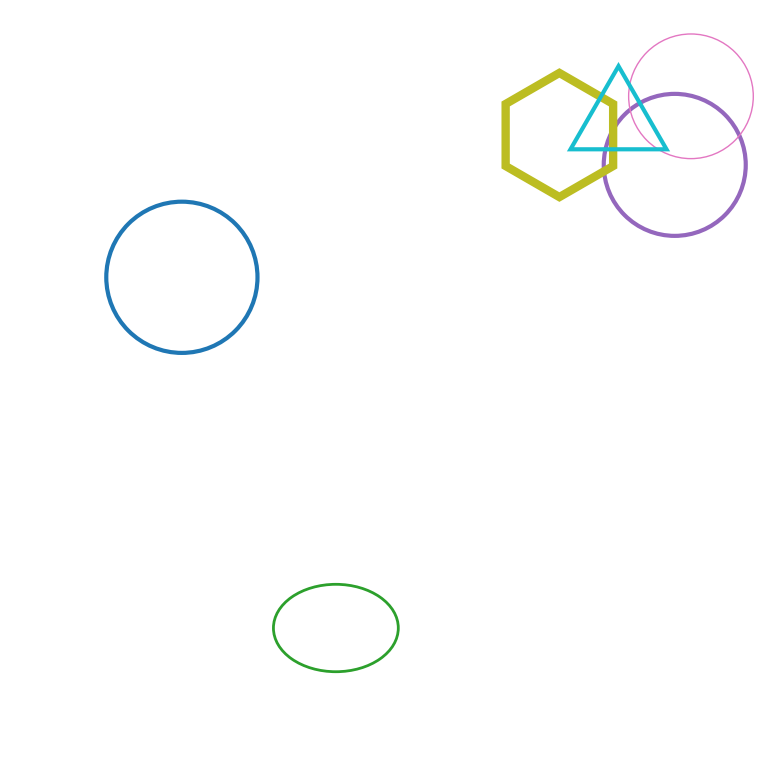[{"shape": "circle", "thickness": 1.5, "radius": 0.49, "center": [0.236, 0.64]}, {"shape": "oval", "thickness": 1, "radius": 0.41, "center": [0.436, 0.184]}, {"shape": "circle", "thickness": 1.5, "radius": 0.46, "center": [0.876, 0.786]}, {"shape": "circle", "thickness": 0.5, "radius": 0.4, "center": [0.897, 0.875]}, {"shape": "hexagon", "thickness": 3, "radius": 0.4, "center": [0.726, 0.825]}, {"shape": "triangle", "thickness": 1.5, "radius": 0.36, "center": [0.803, 0.842]}]